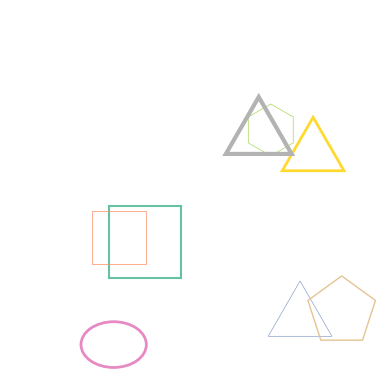[{"shape": "square", "thickness": 1.5, "radius": 0.47, "center": [0.377, 0.371]}, {"shape": "square", "thickness": 0.5, "radius": 0.35, "center": [0.308, 0.383]}, {"shape": "triangle", "thickness": 0.5, "radius": 0.48, "center": [0.779, 0.174]}, {"shape": "oval", "thickness": 2, "radius": 0.42, "center": [0.295, 0.105]}, {"shape": "hexagon", "thickness": 0.5, "radius": 0.34, "center": [0.703, 0.663]}, {"shape": "triangle", "thickness": 2, "radius": 0.46, "center": [0.813, 0.603]}, {"shape": "pentagon", "thickness": 1, "radius": 0.46, "center": [0.888, 0.191]}, {"shape": "triangle", "thickness": 3, "radius": 0.49, "center": [0.672, 0.649]}]